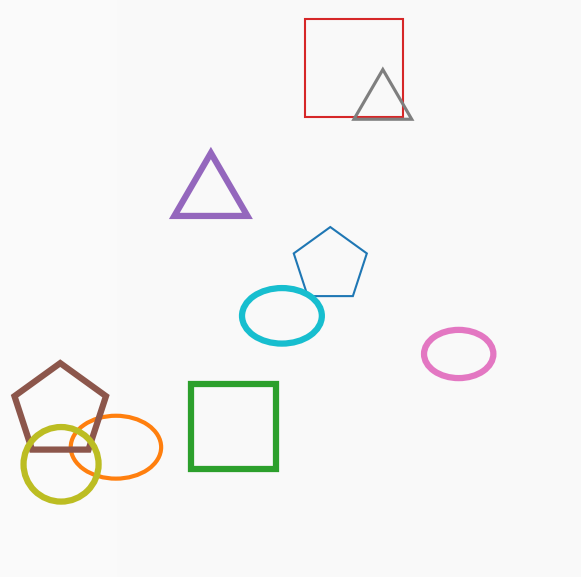[{"shape": "pentagon", "thickness": 1, "radius": 0.33, "center": [0.568, 0.54]}, {"shape": "oval", "thickness": 2, "radius": 0.39, "center": [0.199, 0.225]}, {"shape": "square", "thickness": 3, "radius": 0.37, "center": [0.402, 0.261]}, {"shape": "square", "thickness": 1, "radius": 0.42, "center": [0.609, 0.882]}, {"shape": "triangle", "thickness": 3, "radius": 0.36, "center": [0.363, 0.662]}, {"shape": "pentagon", "thickness": 3, "radius": 0.41, "center": [0.104, 0.288]}, {"shape": "oval", "thickness": 3, "radius": 0.3, "center": [0.789, 0.386]}, {"shape": "triangle", "thickness": 1.5, "radius": 0.29, "center": [0.659, 0.821]}, {"shape": "circle", "thickness": 3, "radius": 0.32, "center": [0.105, 0.195]}, {"shape": "oval", "thickness": 3, "radius": 0.34, "center": [0.485, 0.452]}]